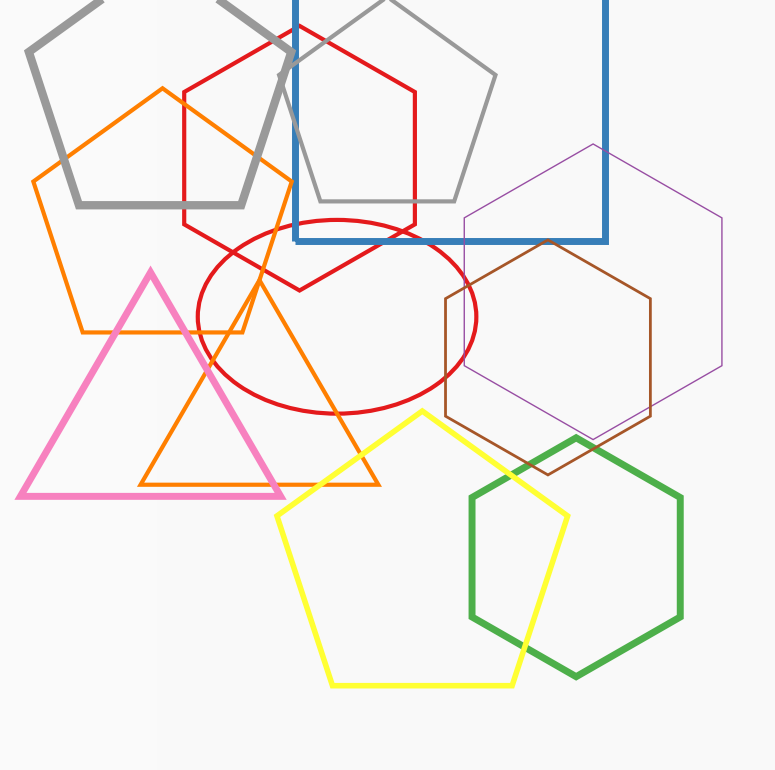[{"shape": "oval", "thickness": 1.5, "radius": 0.9, "center": [0.435, 0.589]}, {"shape": "hexagon", "thickness": 1.5, "radius": 0.86, "center": [0.387, 0.795]}, {"shape": "square", "thickness": 2.5, "radius": 1.0, "center": [0.58, 0.887]}, {"shape": "hexagon", "thickness": 2.5, "radius": 0.78, "center": [0.743, 0.276]}, {"shape": "hexagon", "thickness": 0.5, "radius": 0.96, "center": [0.765, 0.621]}, {"shape": "pentagon", "thickness": 1.5, "radius": 0.88, "center": [0.21, 0.71]}, {"shape": "triangle", "thickness": 1.5, "radius": 0.89, "center": [0.335, 0.459]}, {"shape": "pentagon", "thickness": 2, "radius": 0.99, "center": [0.545, 0.269]}, {"shape": "hexagon", "thickness": 1, "radius": 0.76, "center": [0.707, 0.536]}, {"shape": "triangle", "thickness": 2.5, "radius": 0.97, "center": [0.194, 0.452]}, {"shape": "pentagon", "thickness": 1.5, "radius": 0.73, "center": [0.5, 0.857]}, {"shape": "pentagon", "thickness": 3, "radius": 0.89, "center": [0.207, 0.877]}]